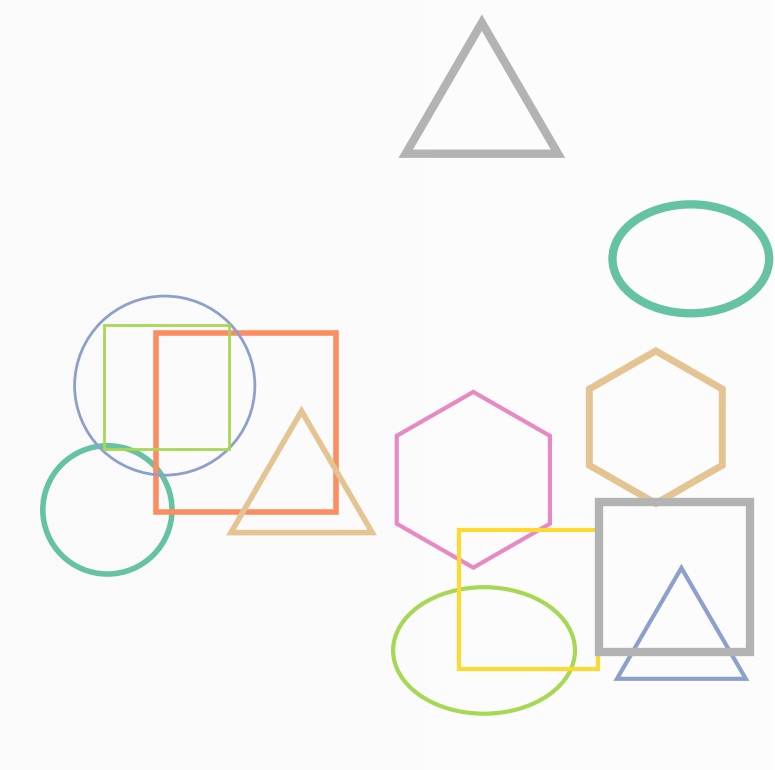[{"shape": "oval", "thickness": 3, "radius": 0.51, "center": [0.891, 0.664]}, {"shape": "circle", "thickness": 2, "radius": 0.42, "center": [0.139, 0.338]}, {"shape": "square", "thickness": 2, "radius": 0.58, "center": [0.318, 0.451]}, {"shape": "circle", "thickness": 1, "radius": 0.58, "center": [0.213, 0.499]}, {"shape": "triangle", "thickness": 1.5, "radius": 0.48, "center": [0.879, 0.166]}, {"shape": "hexagon", "thickness": 1.5, "radius": 0.57, "center": [0.611, 0.377]}, {"shape": "oval", "thickness": 1.5, "radius": 0.59, "center": [0.625, 0.155]}, {"shape": "square", "thickness": 1, "radius": 0.4, "center": [0.214, 0.498]}, {"shape": "square", "thickness": 1.5, "radius": 0.45, "center": [0.682, 0.221]}, {"shape": "hexagon", "thickness": 2.5, "radius": 0.5, "center": [0.846, 0.445]}, {"shape": "triangle", "thickness": 2, "radius": 0.53, "center": [0.389, 0.361]}, {"shape": "triangle", "thickness": 3, "radius": 0.57, "center": [0.622, 0.857]}, {"shape": "square", "thickness": 3, "radius": 0.49, "center": [0.87, 0.25]}]